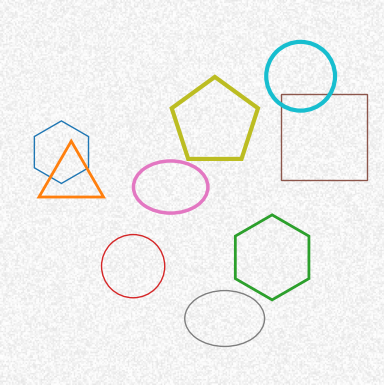[{"shape": "hexagon", "thickness": 1, "radius": 0.41, "center": [0.16, 0.605]}, {"shape": "triangle", "thickness": 2, "radius": 0.48, "center": [0.185, 0.537]}, {"shape": "hexagon", "thickness": 2, "radius": 0.55, "center": [0.707, 0.332]}, {"shape": "circle", "thickness": 1, "radius": 0.41, "center": [0.346, 0.309]}, {"shape": "square", "thickness": 1, "radius": 0.56, "center": [0.841, 0.644]}, {"shape": "oval", "thickness": 2.5, "radius": 0.48, "center": [0.443, 0.514]}, {"shape": "oval", "thickness": 1, "radius": 0.52, "center": [0.584, 0.173]}, {"shape": "pentagon", "thickness": 3, "radius": 0.59, "center": [0.558, 0.682]}, {"shape": "circle", "thickness": 3, "radius": 0.45, "center": [0.781, 0.802]}]